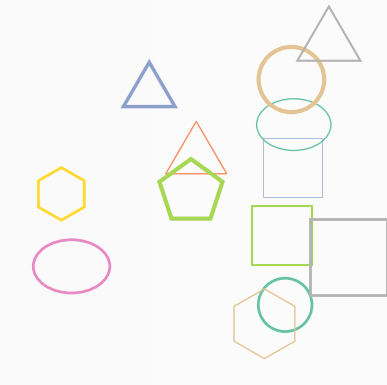[{"shape": "circle", "thickness": 2, "radius": 0.35, "center": [0.736, 0.208]}, {"shape": "oval", "thickness": 1, "radius": 0.48, "center": [0.758, 0.676]}, {"shape": "triangle", "thickness": 1, "radius": 0.45, "center": [0.506, 0.594]}, {"shape": "square", "thickness": 0.5, "radius": 0.38, "center": [0.754, 0.565]}, {"shape": "triangle", "thickness": 2.5, "radius": 0.38, "center": [0.385, 0.762]}, {"shape": "oval", "thickness": 2, "radius": 0.49, "center": [0.185, 0.308]}, {"shape": "pentagon", "thickness": 3, "radius": 0.43, "center": [0.493, 0.501]}, {"shape": "square", "thickness": 1.5, "radius": 0.38, "center": [0.727, 0.388]}, {"shape": "hexagon", "thickness": 2, "radius": 0.34, "center": [0.158, 0.496]}, {"shape": "circle", "thickness": 3, "radius": 0.42, "center": [0.752, 0.793]}, {"shape": "hexagon", "thickness": 1, "radius": 0.45, "center": [0.682, 0.159]}, {"shape": "triangle", "thickness": 1.5, "radius": 0.47, "center": [0.849, 0.889]}, {"shape": "square", "thickness": 2, "radius": 0.49, "center": [0.899, 0.333]}]